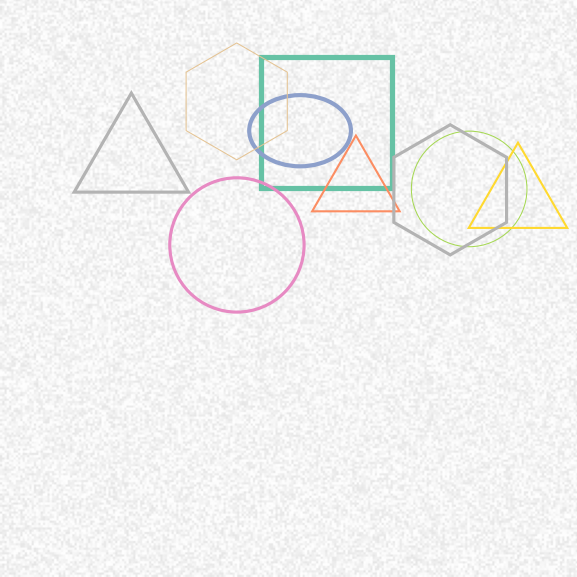[{"shape": "square", "thickness": 2.5, "radius": 0.56, "center": [0.565, 0.787]}, {"shape": "triangle", "thickness": 1, "radius": 0.44, "center": [0.616, 0.677]}, {"shape": "oval", "thickness": 2, "radius": 0.44, "center": [0.52, 0.773]}, {"shape": "circle", "thickness": 1.5, "radius": 0.58, "center": [0.41, 0.575]}, {"shape": "circle", "thickness": 0.5, "radius": 0.5, "center": [0.812, 0.672]}, {"shape": "triangle", "thickness": 1, "radius": 0.49, "center": [0.897, 0.654]}, {"shape": "hexagon", "thickness": 0.5, "radius": 0.51, "center": [0.41, 0.824]}, {"shape": "triangle", "thickness": 1.5, "radius": 0.57, "center": [0.227, 0.724]}, {"shape": "hexagon", "thickness": 1.5, "radius": 0.56, "center": [0.78, 0.67]}]